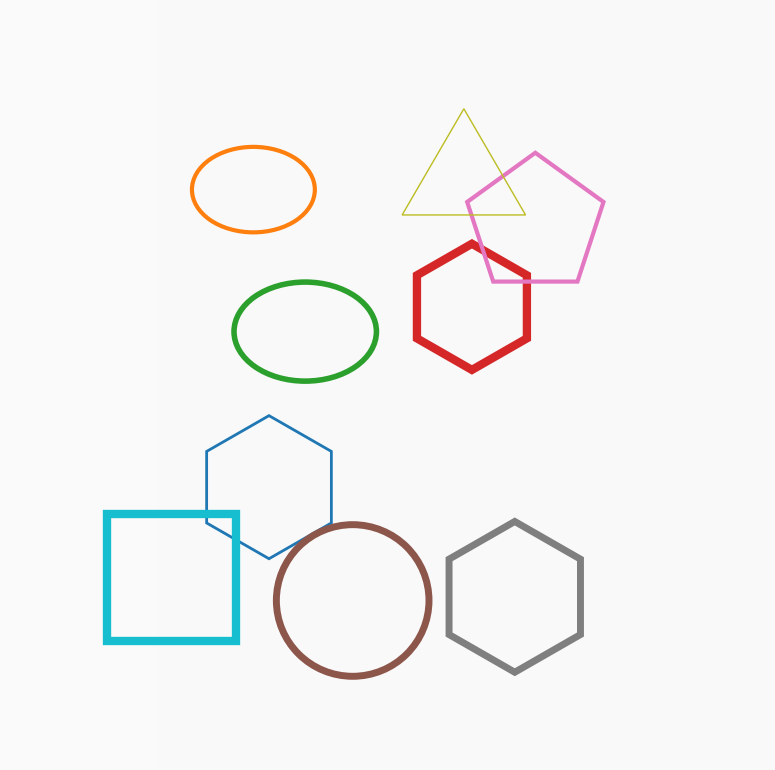[{"shape": "hexagon", "thickness": 1, "radius": 0.46, "center": [0.347, 0.367]}, {"shape": "oval", "thickness": 1.5, "radius": 0.4, "center": [0.327, 0.754]}, {"shape": "oval", "thickness": 2, "radius": 0.46, "center": [0.394, 0.569]}, {"shape": "hexagon", "thickness": 3, "radius": 0.41, "center": [0.609, 0.602]}, {"shape": "circle", "thickness": 2.5, "radius": 0.49, "center": [0.455, 0.22]}, {"shape": "pentagon", "thickness": 1.5, "radius": 0.46, "center": [0.691, 0.709]}, {"shape": "hexagon", "thickness": 2.5, "radius": 0.49, "center": [0.664, 0.225]}, {"shape": "triangle", "thickness": 0.5, "radius": 0.46, "center": [0.599, 0.767]}, {"shape": "square", "thickness": 3, "radius": 0.41, "center": [0.221, 0.25]}]